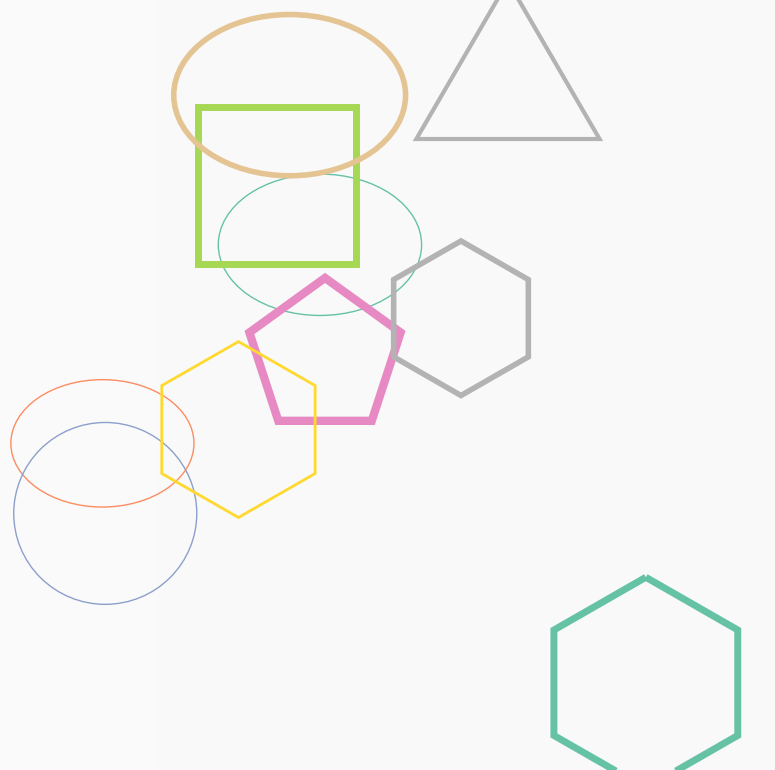[{"shape": "hexagon", "thickness": 2.5, "radius": 0.68, "center": [0.833, 0.113]}, {"shape": "oval", "thickness": 0.5, "radius": 0.66, "center": [0.413, 0.682]}, {"shape": "oval", "thickness": 0.5, "radius": 0.59, "center": [0.132, 0.424]}, {"shape": "circle", "thickness": 0.5, "radius": 0.59, "center": [0.136, 0.333]}, {"shape": "pentagon", "thickness": 3, "radius": 0.51, "center": [0.419, 0.536]}, {"shape": "square", "thickness": 2.5, "radius": 0.51, "center": [0.357, 0.759]}, {"shape": "hexagon", "thickness": 1, "radius": 0.57, "center": [0.308, 0.442]}, {"shape": "oval", "thickness": 2, "radius": 0.75, "center": [0.374, 0.876]}, {"shape": "triangle", "thickness": 1.5, "radius": 0.68, "center": [0.655, 0.888]}, {"shape": "hexagon", "thickness": 2, "radius": 0.5, "center": [0.595, 0.587]}]